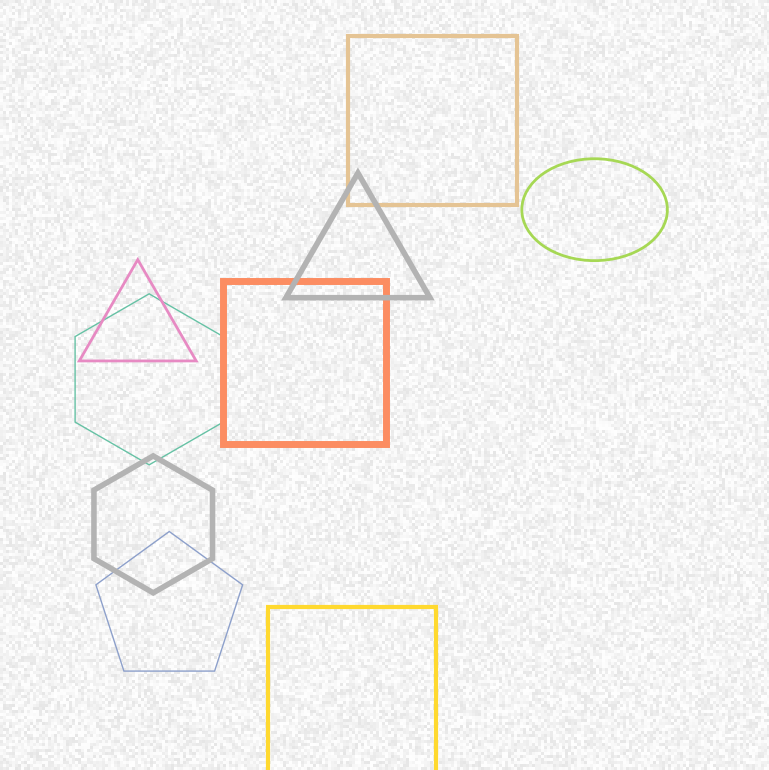[{"shape": "hexagon", "thickness": 0.5, "radius": 0.56, "center": [0.194, 0.507]}, {"shape": "square", "thickness": 2.5, "radius": 0.53, "center": [0.396, 0.529]}, {"shape": "pentagon", "thickness": 0.5, "radius": 0.5, "center": [0.22, 0.21]}, {"shape": "triangle", "thickness": 1, "radius": 0.44, "center": [0.179, 0.575]}, {"shape": "oval", "thickness": 1, "radius": 0.47, "center": [0.772, 0.728]}, {"shape": "square", "thickness": 1.5, "radius": 0.55, "center": [0.457, 0.103]}, {"shape": "square", "thickness": 1.5, "radius": 0.55, "center": [0.562, 0.844]}, {"shape": "hexagon", "thickness": 2, "radius": 0.44, "center": [0.199, 0.319]}, {"shape": "triangle", "thickness": 2, "radius": 0.54, "center": [0.465, 0.667]}]